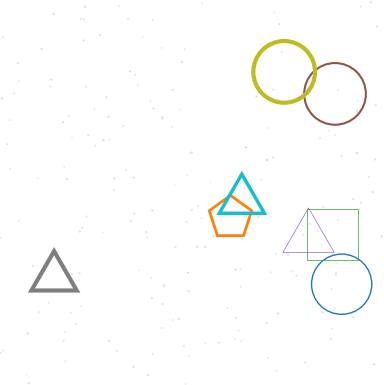[{"shape": "circle", "thickness": 1, "radius": 0.39, "center": [0.887, 0.262]}, {"shape": "pentagon", "thickness": 2, "radius": 0.29, "center": [0.599, 0.435]}, {"shape": "square", "thickness": 0.5, "radius": 0.33, "center": [0.863, 0.39]}, {"shape": "triangle", "thickness": 0.5, "radius": 0.39, "center": [0.801, 0.383]}, {"shape": "circle", "thickness": 1.5, "radius": 0.4, "center": [0.87, 0.756]}, {"shape": "triangle", "thickness": 3, "radius": 0.34, "center": [0.14, 0.279]}, {"shape": "circle", "thickness": 3, "radius": 0.4, "center": [0.738, 0.813]}, {"shape": "triangle", "thickness": 2.5, "radius": 0.34, "center": [0.628, 0.48]}]